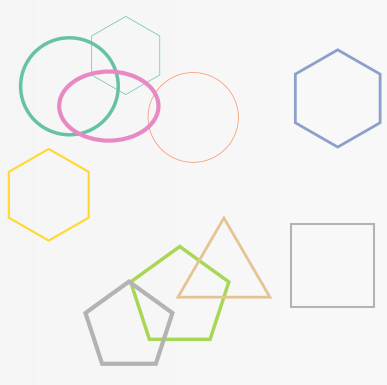[{"shape": "hexagon", "thickness": 0.5, "radius": 0.51, "center": [0.324, 0.856]}, {"shape": "circle", "thickness": 2.5, "radius": 0.63, "center": [0.179, 0.776]}, {"shape": "circle", "thickness": 0.5, "radius": 0.58, "center": [0.499, 0.695]}, {"shape": "hexagon", "thickness": 2, "radius": 0.63, "center": [0.872, 0.744]}, {"shape": "oval", "thickness": 3, "radius": 0.64, "center": [0.281, 0.724]}, {"shape": "pentagon", "thickness": 2.5, "radius": 0.67, "center": [0.464, 0.226]}, {"shape": "hexagon", "thickness": 1.5, "radius": 0.6, "center": [0.126, 0.494]}, {"shape": "triangle", "thickness": 2, "radius": 0.69, "center": [0.578, 0.297]}, {"shape": "pentagon", "thickness": 3, "radius": 0.59, "center": [0.333, 0.151]}, {"shape": "square", "thickness": 1.5, "radius": 0.54, "center": [0.858, 0.31]}]